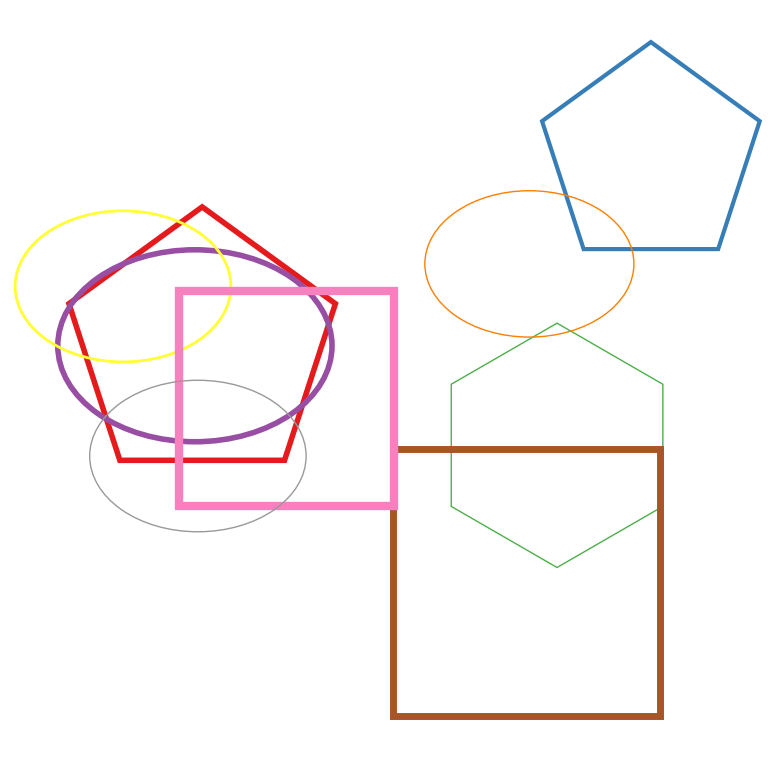[{"shape": "pentagon", "thickness": 2, "radius": 0.91, "center": [0.263, 0.549]}, {"shape": "pentagon", "thickness": 1.5, "radius": 0.74, "center": [0.845, 0.797]}, {"shape": "hexagon", "thickness": 0.5, "radius": 0.79, "center": [0.723, 0.422]}, {"shape": "oval", "thickness": 2, "radius": 0.89, "center": [0.253, 0.551]}, {"shape": "oval", "thickness": 0.5, "radius": 0.68, "center": [0.688, 0.657]}, {"shape": "oval", "thickness": 1, "radius": 0.7, "center": [0.16, 0.628]}, {"shape": "square", "thickness": 2.5, "radius": 0.87, "center": [0.684, 0.243]}, {"shape": "square", "thickness": 3, "radius": 0.7, "center": [0.372, 0.483]}, {"shape": "oval", "thickness": 0.5, "radius": 0.7, "center": [0.257, 0.408]}]